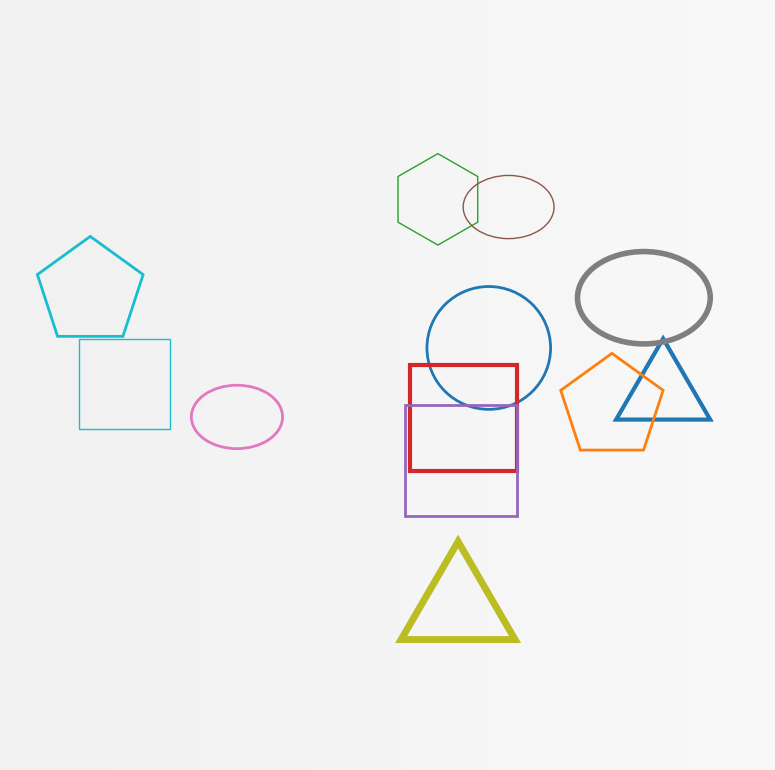[{"shape": "triangle", "thickness": 1.5, "radius": 0.35, "center": [0.856, 0.49]}, {"shape": "circle", "thickness": 1, "radius": 0.4, "center": [0.631, 0.548]}, {"shape": "pentagon", "thickness": 1, "radius": 0.35, "center": [0.79, 0.472]}, {"shape": "hexagon", "thickness": 0.5, "radius": 0.3, "center": [0.565, 0.741]}, {"shape": "square", "thickness": 1.5, "radius": 0.34, "center": [0.598, 0.457]}, {"shape": "square", "thickness": 1, "radius": 0.36, "center": [0.595, 0.402]}, {"shape": "oval", "thickness": 0.5, "radius": 0.29, "center": [0.656, 0.731]}, {"shape": "oval", "thickness": 1, "radius": 0.29, "center": [0.306, 0.459]}, {"shape": "oval", "thickness": 2, "radius": 0.43, "center": [0.831, 0.613]}, {"shape": "triangle", "thickness": 2.5, "radius": 0.42, "center": [0.591, 0.212]}, {"shape": "square", "thickness": 0.5, "radius": 0.29, "center": [0.16, 0.501]}, {"shape": "pentagon", "thickness": 1, "radius": 0.36, "center": [0.116, 0.621]}]